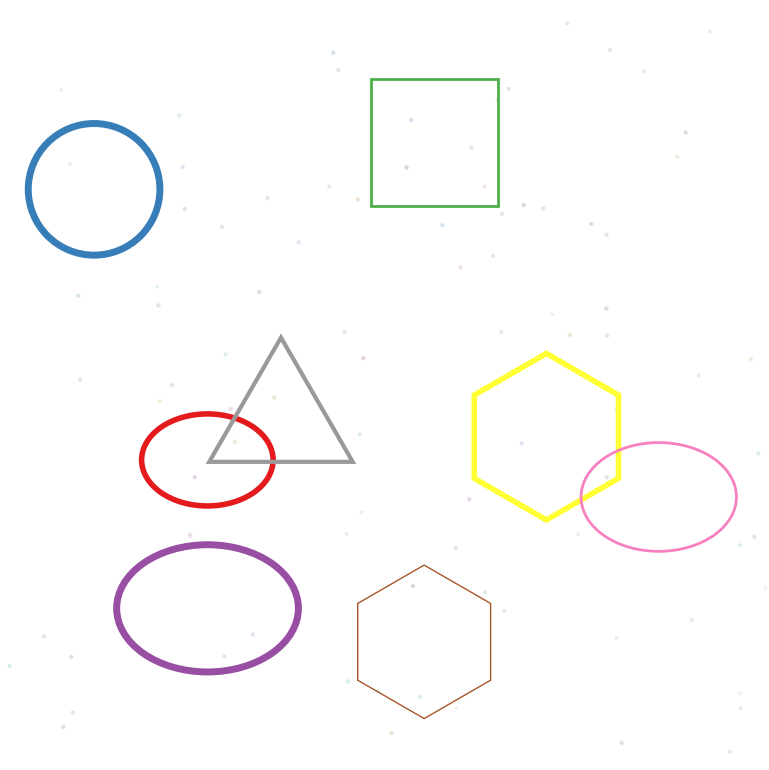[{"shape": "oval", "thickness": 2, "radius": 0.43, "center": [0.269, 0.403]}, {"shape": "circle", "thickness": 2.5, "radius": 0.43, "center": [0.122, 0.754]}, {"shape": "square", "thickness": 1, "radius": 0.41, "center": [0.565, 0.815]}, {"shape": "oval", "thickness": 2.5, "radius": 0.59, "center": [0.27, 0.21]}, {"shape": "hexagon", "thickness": 2, "radius": 0.54, "center": [0.71, 0.433]}, {"shape": "hexagon", "thickness": 0.5, "radius": 0.5, "center": [0.551, 0.166]}, {"shape": "oval", "thickness": 1, "radius": 0.5, "center": [0.856, 0.355]}, {"shape": "triangle", "thickness": 1.5, "radius": 0.54, "center": [0.365, 0.454]}]